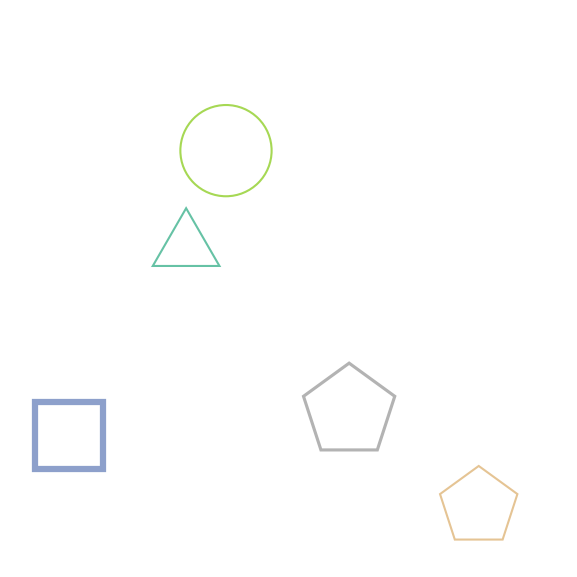[{"shape": "triangle", "thickness": 1, "radius": 0.33, "center": [0.322, 0.572]}, {"shape": "square", "thickness": 3, "radius": 0.29, "center": [0.12, 0.245]}, {"shape": "circle", "thickness": 1, "radius": 0.39, "center": [0.391, 0.738]}, {"shape": "pentagon", "thickness": 1, "radius": 0.35, "center": [0.829, 0.122]}, {"shape": "pentagon", "thickness": 1.5, "radius": 0.42, "center": [0.605, 0.287]}]